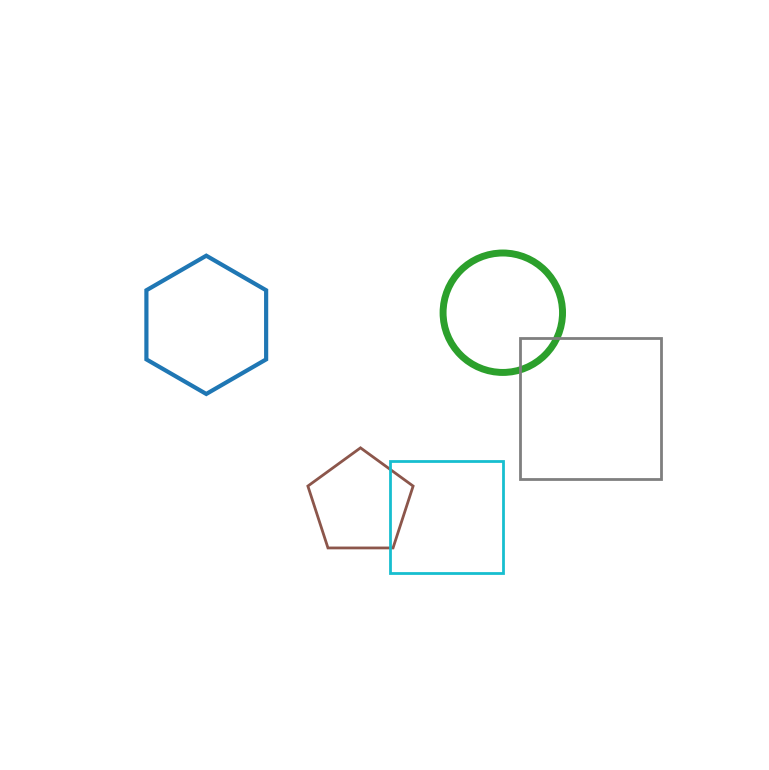[{"shape": "hexagon", "thickness": 1.5, "radius": 0.45, "center": [0.268, 0.578]}, {"shape": "circle", "thickness": 2.5, "radius": 0.39, "center": [0.653, 0.594]}, {"shape": "pentagon", "thickness": 1, "radius": 0.36, "center": [0.468, 0.347]}, {"shape": "square", "thickness": 1, "radius": 0.46, "center": [0.767, 0.47]}, {"shape": "square", "thickness": 1, "radius": 0.36, "center": [0.58, 0.328]}]